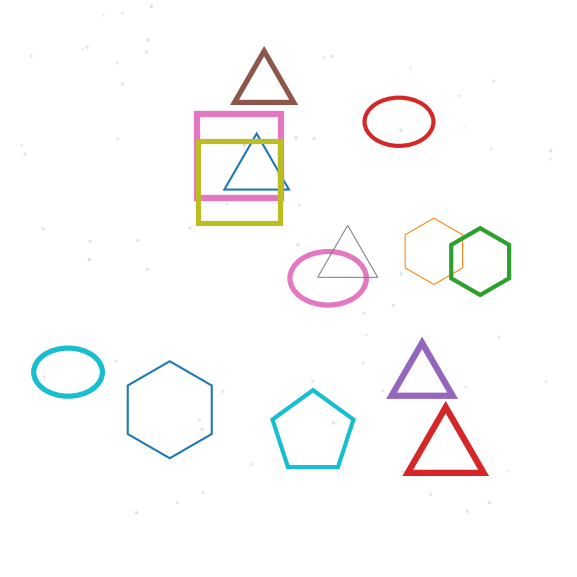[{"shape": "hexagon", "thickness": 1, "radius": 0.42, "center": [0.294, 0.29]}, {"shape": "triangle", "thickness": 1, "radius": 0.32, "center": [0.444, 0.703]}, {"shape": "hexagon", "thickness": 0.5, "radius": 0.29, "center": [0.751, 0.564]}, {"shape": "hexagon", "thickness": 2, "radius": 0.29, "center": [0.831, 0.546]}, {"shape": "triangle", "thickness": 3, "radius": 0.38, "center": [0.772, 0.218]}, {"shape": "oval", "thickness": 2, "radius": 0.3, "center": [0.691, 0.788]}, {"shape": "triangle", "thickness": 3, "radius": 0.31, "center": [0.731, 0.344]}, {"shape": "triangle", "thickness": 2.5, "radius": 0.3, "center": [0.457, 0.851]}, {"shape": "square", "thickness": 3, "radius": 0.36, "center": [0.414, 0.729]}, {"shape": "oval", "thickness": 2.5, "radius": 0.33, "center": [0.568, 0.517]}, {"shape": "triangle", "thickness": 0.5, "radius": 0.3, "center": [0.602, 0.549]}, {"shape": "square", "thickness": 2.5, "radius": 0.36, "center": [0.414, 0.684]}, {"shape": "oval", "thickness": 2.5, "radius": 0.3, "center": [0.118, 0.355]}, {"shape": "pentagon", "thickness": 2, "radius": 0.37, "center": [0.542, 0.25]}]